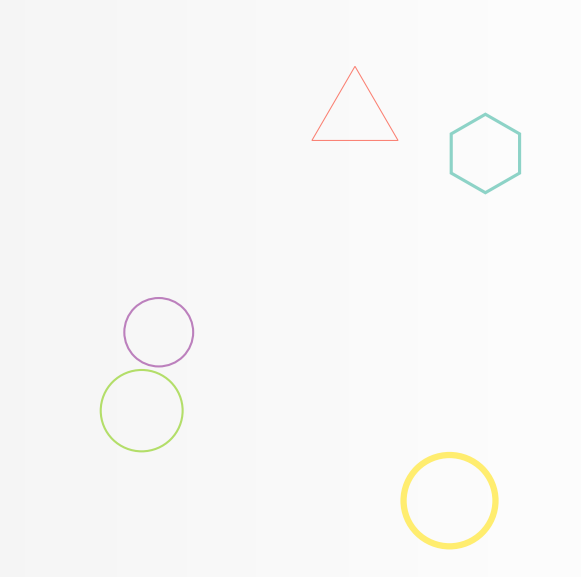[{"shape": "hexagon", "thickness": 1.5, "radius": 0.34, "center": [0.835, 0.733]}, {"shape": "triangle", "thickness": 0.5, "radius": 0.43, "center": [0.611, 0.799]}, {"shape": "circle", "thickness": 1, "radius": 0.35, "center": [0.244, 0.288]}, {"shape": "circle", "thickness": 1, "radius": 0.3, "center": [0.273, 0.424]}, {"shape": "circle", "thickness": 3, "radius": 0.4, "center": [0.773, 0.132]}]